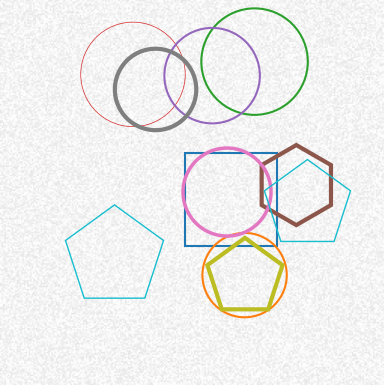[{"shape": "square", "thickness": 1.5, "radius": 0.6, "center": [0.6, 0.482]}, {"shape": "circle", "thickness": 1.5, "radius": 0.55, "center": [0.635, 0.285]}, {"shape": "circle", "thickness": 1.5, "radius": 0.69, "center": [0.661, 0.84]}, {"shape": "circle", "thickness": 0.5, "radius": 0.68, "center": [0.345, 0.807]}, {"shape": "circle", "thickness": 1.5, "radius": 0.62, "center": [0.551, 0.804]}, {"shape": "hexagon", "thickness": 3, "radius": 0.52, "center": [0.77, 0.519]}, {"shape": "circle", "thickness": 2.5, "radius": 0.57, "center": [0.59, 0.501]}, {"shape": "circle", "thickness": 3, "radius": 0.53, "center": [0.404, 0.768]}, {"shape": "pentagon", "thickness": 3, "radius": 0.51, "center": [0.636, 0.28]}, {"shape": "pentagon", "thickness": 1, "radius": 0.67, "center": [0.297, 0.334]}, {"shape": "pentagon", "thickness": 1, "radius": 0.59, "center": [0.799, 0.468]}]